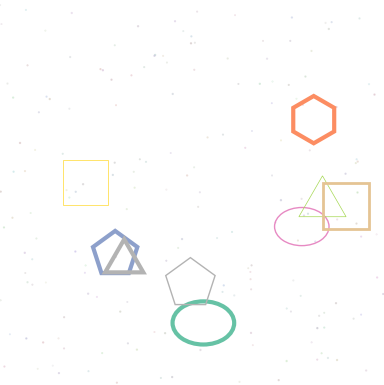[{"shape": "oval", "thickness": 3, "radius": 0.4, "center": [0.528, 0.161]}, {"shape": "hexagon", "thickness": 3, "radius": 0.31, "center": [0.815, 0.689]}, {"shape": "pentagon", "thickness": 3, "radius": 0.3, "center": [0.299, 0.34]}, {"shape": "oval", "thickness": 1, "radius": 0.35, "center": [0.784, 0.411]}, {"shape": "triangle", "thickness": 0.5, "radius": 0.35, "center": [0.838, 0.472]}, {"shape": "square", "thickness": 0.5, "radius": 0.29, "center": [0.222, 0.526]}, {"shape": "square", "thickness": 2, "radius": 0.29, "center": [0.899, 0.465]}, {"shape": "triangle", "thickness": 3, "radius": 0.29, "center": [0.323, 0.321]}, {"shape": "pentagon", "thickness": 1, "radius": 0.34, "center": [0.495, 0.263]}]